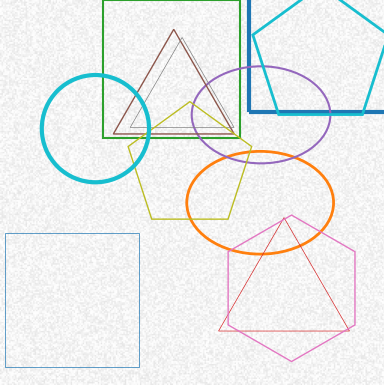[{"shape": "square", "thickness": 0.5, "radius": 0.87, "center": [0.188, 0.22]}, {"shape": "square", "thickness": 3, "radius": 0.9, "center": [0.827, 0.889]}, {"shape": "oval", "thickness": 2, "radius": 0.95, "center": [0.676, 0.473]}, {"shape": "square", "thickness": 1.5, "radius": 0.89, "center": [0.445, 0.821]}, {"shape": "triangle", "thickness": 0.5, "radius": 0.98, "center": [0.738, 0.238]}, {"shape": "oval", "thickness": 1.5, "radius": 0.9, "center": [0.678, 0.702]}, {"shape": "triangle", "thickness": 1, "radius": 0.91, "center": [0.451, 0.743]}, {"shape": "hexagon", "thickness": 1, "radius": 0.95, "center": [0.757, 0.251]}, {"shape": "triangle", "thickness": 0.5, "radius": 0.78, "center": [0.473, 0.747]}, {"shape": "pentagon", "thickness": 1, "radius": 0.84, "center": [0.493, 0.567]}, {"shape": "pentagon", "thickness": 2, "radius": 0.93, "center": [0.833, 0.852]}, {"shape": "circle", "thickness": 3, "radius": 0.7, "center": [0.248, 0.666]}]